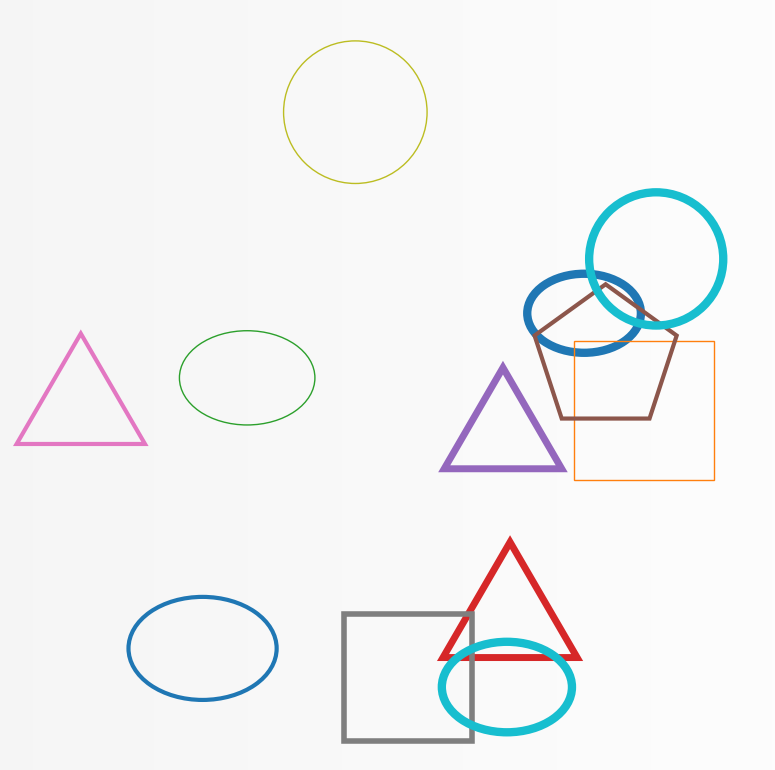[{"shape": "oval", "thickness": 1.5, "radius": 0.48, "center": [0.261, 0.158]}, {"shape": "oval", "thickness": 3, "radius": 0.37, "center": [0.754, 0.593]}, {"shape": "square", "thickness": 0.5, "radius": 0.45, "center": [0.831, 0.467]}, {"shape": "oval", "thickness": 0.5, "radius": 0.44, "center": [0.319, 0.509]}, {"shape": "triangle", "thickness": 2.5, "radius": 0.5, "center": [0.658, 0.196]}, {"shape": "triangle", "thickness": 2.5, "radius": 0.44, "center": [0.649, 0.435]}, {"shape": "pentagon", "thickness": 1.5, "radius": 0.48, "center": [0.781, 0.534]}, {"shape": "triangle", "thickness": 1.5, "radius": 0.48, "center": [0.104, 0.471]}, {"shape": "square", "thickness": 2, "radius": 0.41, "center": [0.527, 0.12]}, {"shape": "circle", "thickness": 0.5, "radius": 0.46, "center": [0.458, 0.854]}, {"shape": "circle", "thickness": 3, "radius": 0.43, "center": [0.847, 0.664]}, {"shape": "oval", "thickness": 3, "radius": 0.42, "center": [0.654, 0.108]}]